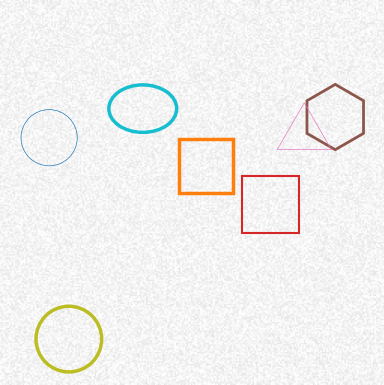[{"shape": "circle", "thickness": 0.5, "radius": 0.36, "center": [0.128, 0.642]}, {"shape": "square", "thickness": 2.5, "radius": 0.35, "center": [0.535, 0.569]}, {"shape": "square", "thickness": 1.5, "radius": 0.37, "center": [0.702, 0.468]}, {"shape": "hexagon", "thickness": 2, "radius": 0.42, "center": [0.871, 0.696]}, {"shape": "triangle", "thickness": 0.5, "radius": 0.4, "center": [0.79, 0.652]}, {"shape": "circle", "thickness": 2.5, "radius": 0.43, "center": [0.179, 0.119]}, {"shape": "oval", "thickness": 2.5, "radius": 0.44, "center": [0.371, 0.718]}]